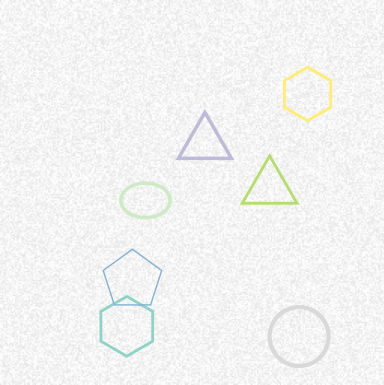[{"shape": "hexagon", "thickness": 2, "radius": 0.39, "center": [0.329, 0.152]}, {"shape": "triangle", "thickness": 2.5, "radius": 0.4, "center": [0.532, 0.628]}, {"shape": "pentagon", "thickness": 1, "radius": 0.4, "center": [0.344, 0.273]}, {"shape": "triangle", "thickness": 2, "radius": 0.41, "center": [0.7, 0.513]}, {"shape": "circle", "thickness": 3, "radius": 0.38, "center": [0.777, 0.126]}, {"shape": "oval", "thickness": 2.5, "radius": 0.32, "center": [0.378, 0.48]}, {"shape": "hexagon", "thickness": 2, "radius": 0.35, "center": [0.799, 0.756]}]